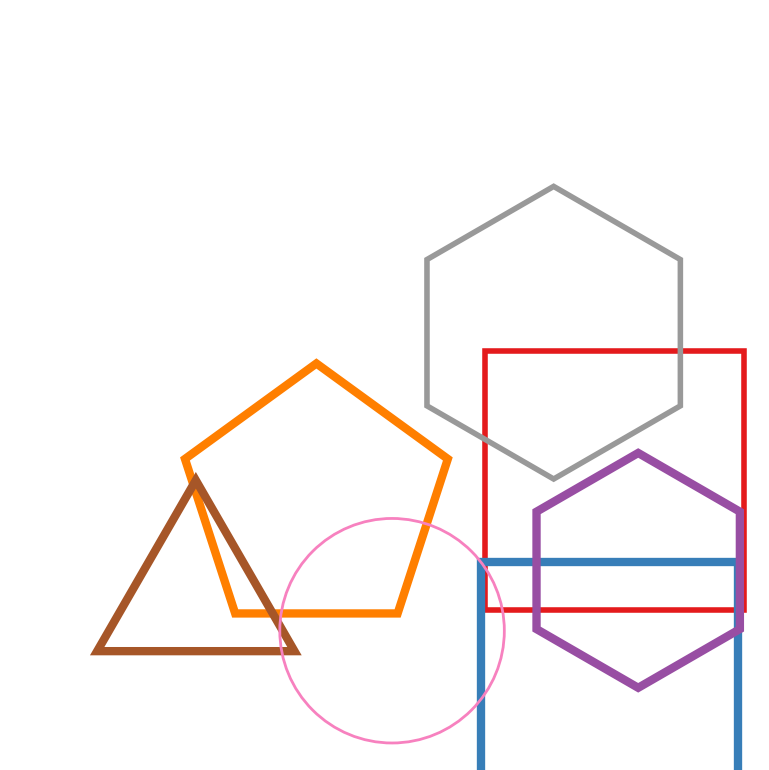[{"shape": "square", "thickness": 2, "radius": 0.84, "center": [0.798, 0.375]}, {"shape": "square", "thickness": 3, "radius": 0.83, "center": [0.792, 0.104]}, {"shape": "hexagon", "thickness": 3, "radius": 0.76, "center": [0.829, 0.259]}, {"shape": "pentagon", "thickness": 3, "radius": 0.9, "center": [0.411, 0.349]}, {"shape": "triangle", "thickness": 3, "radius": 0.74, "center": [0.254, 0.228]}, {"shape": "circle", "thickness": 1, "radius": 0.73, "center": [0.509, 0.181]}, {"shape": "hexagon", "thickness": 2, "radius": 0.95, "center": [0.719, 0.568]}]